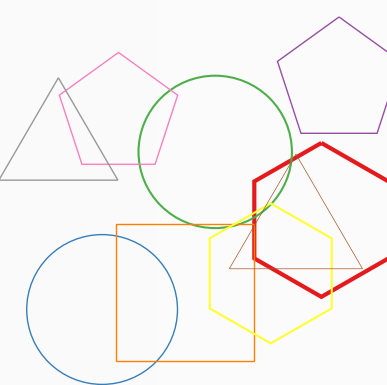[{"shape": "hexagon", "thickness": 3, "radius": 1.0, "center": [0.829, 0.429]}, {"shape": "circle", "thickness": 1, "radius": 0.97, "center": [0.263, 0.196]}, {"shape": "circle", "thickness": 1.5, "radius": 0.99, "center": [0.555, 0.605]}, {"shape": "pentagon", "thickness": 1, "radius": 0.84, "center": [0.875, 0.789]}, {"shape": "square", "thickness": 1, "radius": 0.89, "center": [0.477, 0.24]}, {"shape": "hexagon", "thickness": 1.5, "radius": 0.91, "center": [0.699, 0.29]}, {"shape": "triangle", "thickness": 0.5, "radius": 0.99, "center": [0.764, 0.401]}, {"shape": "pentagon", "thickness": 1, "radius": 0.8, "center": [0.306, 0.703]}, {"shape": "triangle", "thickness": 1, "radius": 0.89, "center": [0.151, 0.621]}]